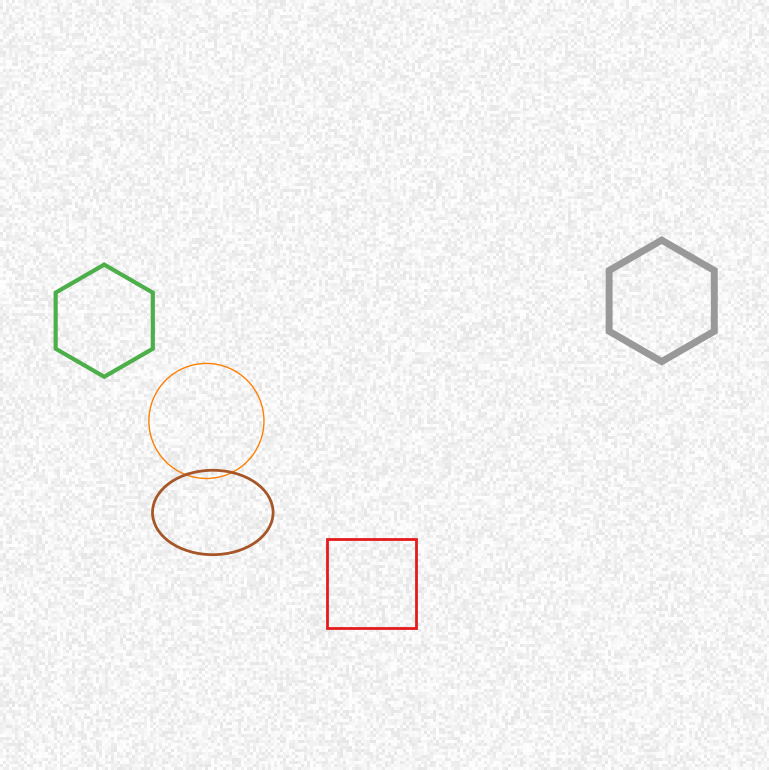[{"shape": "square", "thickness": 1, "radius": 0.29, "center": [0.483, 0.243]}, {"shape": "hexagon", "thickness": 1.5, "radius": 0.36, "center": [0.135, 0.584]}, {"shape": "circle", "thickness": 0.5, "radius": 0.37, "center": [0.268, 0.453]}, {"shape": "oval", "thickness": 1, "radius": 0.39, "center": [0.276, 0.334]}, {"shape": "hexagon", "thickness": 2.5, "radius": 0.39, "center": [0.859, 0.609]}]